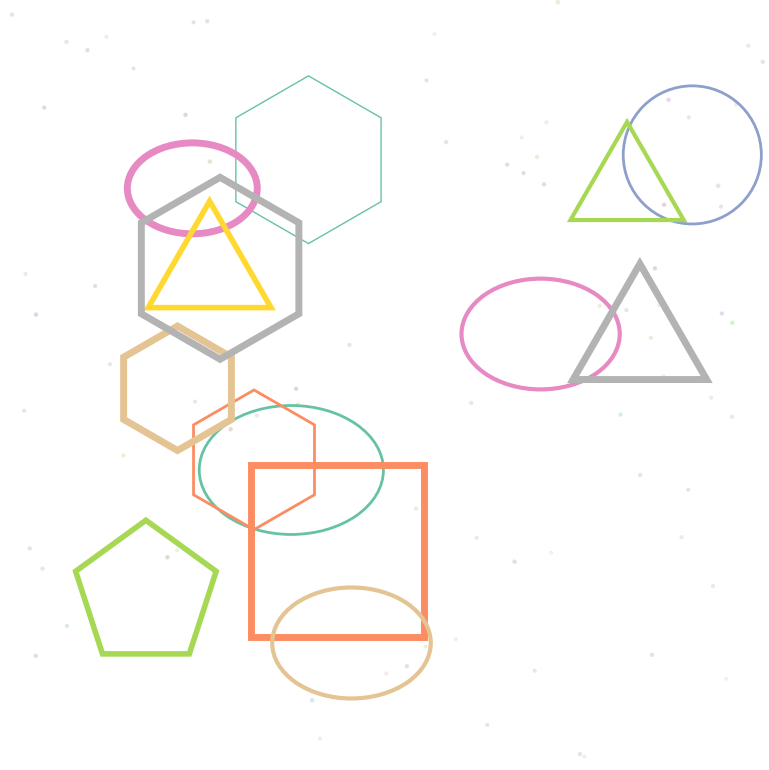[{"shape": "hexagon", "thickness": 0.5, "radius": 0.54, "center": [0.401, 0.793]}, {"shape": "oval", "thickness": 1, "radius": 0.6, "center": [0.378, 0.39]}, {"shape": "square", "thickness": 2.5, "radius": 0.56, "center": [0.439, 0.284]}, {"shape": "hexagon", "thickness": 1, "radius": 0.45, "center": [0.33, 0.403]}, {"shape": "circle", "thickness": 1, "radius": 0.45, "center": [0.899, 0.799]}, {"shape": "oval", "thickness": 2.5, "radius": 0.42, "center": [0.25, 0.755]}, {"shape": "oval", "thickness": 1.5, "radius": 0.51, "center": [0.702, 0.566]}, {"shape": "triangle", "thickness": 1.5, "radius": 0.42, "center": [0.814, 0.757]}, {"shape": "pentagon", "thickness": 2, "radius": 0.48, "center": [0.189, 0.228]}, {"shape": "triangle", "thickness": 2, "radius": 0.46, "center": [0.272, 0.647]}, {"shape": "oval", "thickness": 1.5, "radius": 0.51, "center": [0.456, 0.165]}, {"shape": "hexagon", "thickness": 2.5, "radius": 0.4, "center": [0.231, 0.496]}, {"shape": "hexagon", "thickness": 2.5, "radius": 0.59, "center": [0.286, 0.652]}, {"shape": "triangle", "thickness": 2.5, "radius": 0.5, "center": [0.831, 0.557]}]